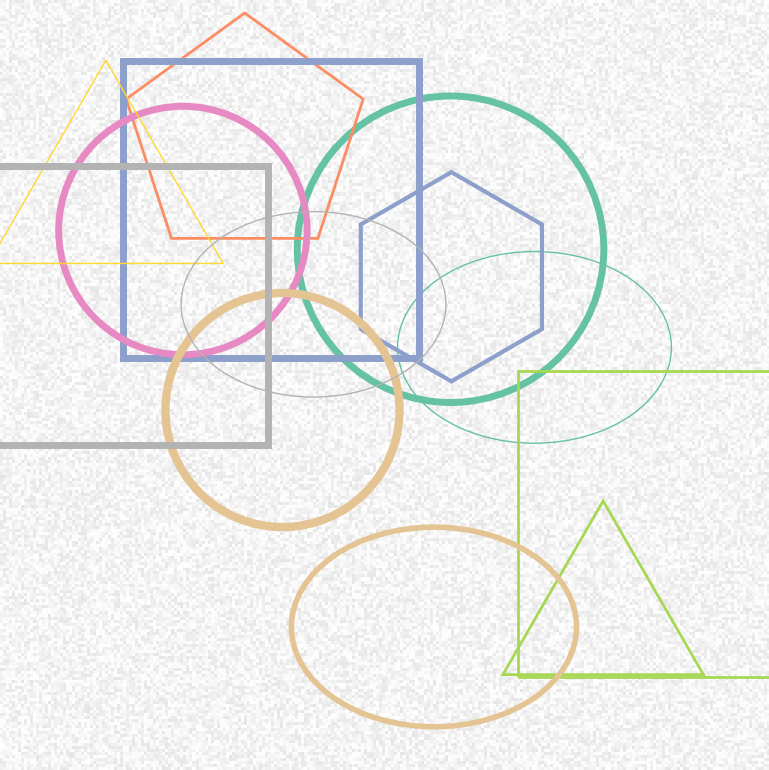[{"shape": "oval", "thickness": 0.5, "radius": 0.89, "center": [0.694, 0.549]}, {"shape": "circle", "thickness": 2.5, "radius": 1.0, "center": [0.585, 0.676]}, {"shape": "pentagon", "thickness": 1, "radius": 0.81, "center": [0.318, 0.821]}, {"shape": "square", "thickness": 2.5, "radius": 0.96, "center": [0.352, 0.728]}, {"shape": "hexagon", "thickness": 1.5, "radius": 0.68, "center": [0.586, 0.641]}, {"shape": "circle", "thickness": 2.5, "radius": 0.81, "center": [0.238, 0.701]}, {"shape": "square", "thickness": 1, "radius": 0.99, "center": [0.872, 0.32]}, {"shape": "triangle", "thickness": 1, "radius": 0.75, "center": [0.783, 0.199]}, {"shape": "triangle", "thickness": 0.5, "radius": 0.88, "center": [0.137, 0.746]}, {"shape": "oval", "thickness": 2, "radius": 0.93, "center": [0.564, 0.186]}, {"shape": "circle", "thickness": 3, "radius": 0.76, "center": [0.367, 0.468]}, {"shape": "oval", "thickness": 0.5, "radius": 0.86, "center": [0.407, 0.605]}, {"shape": "square", "thickness": 2.5, "radius": 0.91, "center": [0.167, 0.603]}]